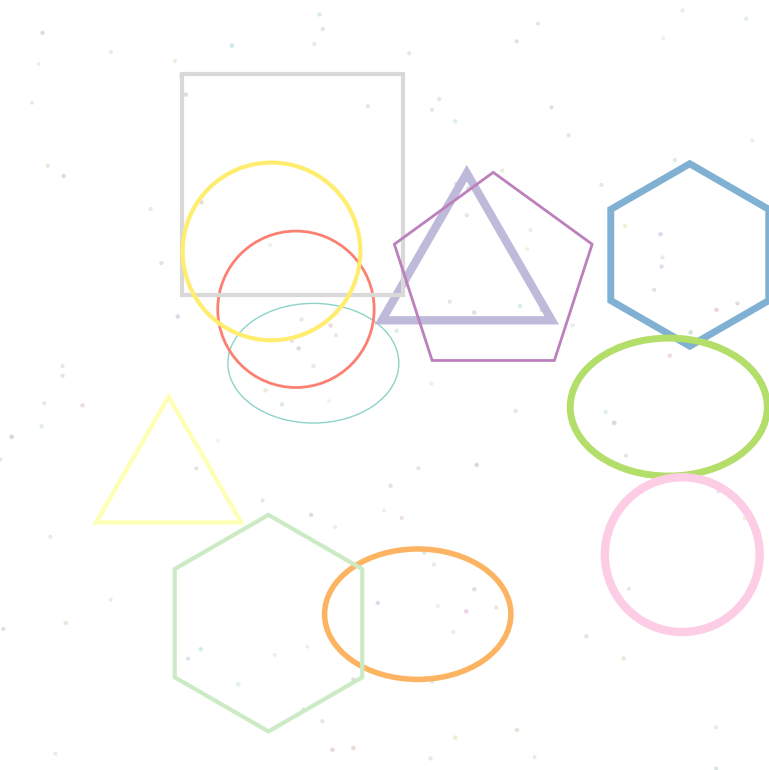[{"shape": "oval", "thickness": 0.5, "radius": 0.56, "center": [0.407, 0.528]}, {"shape": "triangle", "thickness": 1.5, "radius": 0.54, "center": [0.219, 0.376]}, {"shape": "triangle", "thickness": 3, "radius": 0.64, "center": [0.606, 0.648]}, {"shape": "circle", "thickness": 1, "radius": 0.51, "center": [0.384, 0.598]}, {"shape": "hexagon", "thickness": 2.5, "radius": 0.59, "center": [0.896, 0.669]}, {"shape": "oval", "thickness": 2, "radius": 0.6, "center": [0.543, 0.202]}, {"shape": "oval", "thickness": 2.5, "radius": 0.64, "center": [0.869, 0.471]}, {"shape": "circle", "thickness": 3, "radius": 0.5, "center": [0.886, 0.28]}, {"shape": "square", "thickness": 1.5, "radius": 0.72, "center": [0.38, 0.76]}, {"shape": "pentagon", "thickness": 1, "radius": 0.68, "center": [0.641, 0.641]}, {"shape": "hexagon", "thickness": 1.5, "radius": 0.7, "center": [0.349, 0.191]}, {"shape": "circle", "thickness": 1.5, "radius": 0.58, "center": [0.353, 0.673]}]